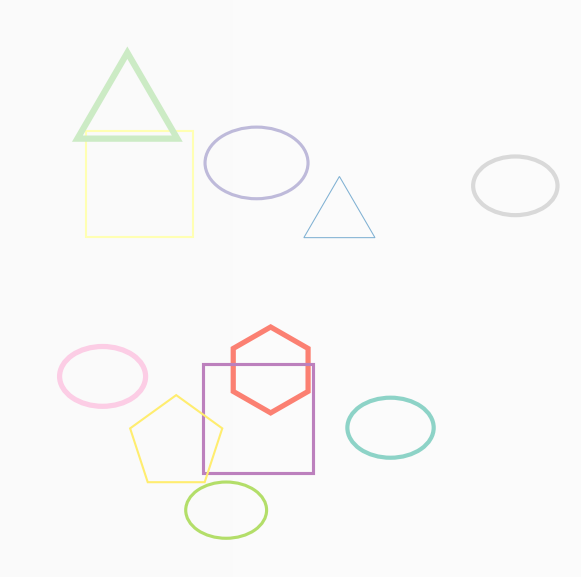[{"shape": "oval", "thickness": 2, "radius": 0.37, "center": [0.672, 0.259]}, {"shape": "square", "thickness": 1, "radius": 0.46, "center": [0.24, 0.68]}, {"shape": "oval", "thickness": 1.5, "radius": 0.44, "center": [0.441, 0.717]}, {"shape": "hexagon", "thickness": 2.5, "radius": 0.37, "center": [0.466, 0.359]}, {"shape": "triangle", "thickness": 0.5, "radius": 0.35, "center": [0.584, 0.623]}, {"shape": "oval", "thickness": 1.5, "radius": 0.35, "center": [0.389, 0.116]}, {"shape": "oval", "thickness": 2.5, "radius": 0.37, "center": [0.177, 0.347]}, {"shape": "oval", "thickness": 2, "radius": 0.36, "center": [0.887, 0.677]}, {"shape": "square", "thickness": 1.5, "radius": 0.47, "center": [0.444, 0.274]}, {"shape": "triangle", "thickness": 3, "radius": 0.5, "center": [0.219, 0.809]}, {"shape": "pentagon", "thickness": 1, "radius": 0.42, "center": [0.303, 0.232]}]